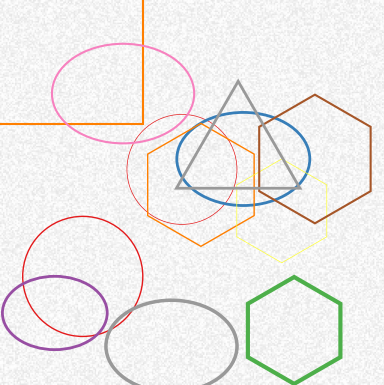[{"shape": "circle", "thickness": 0.5, "radius": 0.71, "center": [0.473, 0.56]}, {"shape": "circle", "thickness": 1, "radius": 0.78, "center": [0.215, 0.282]}, {"shape": "oval", "thickness": 2, "radius": 0.86, "center": [0.632, 0.587]}, {"shape": "hexagon", "thickness": 3, "radius": 0.69, "center": [0.764, 0.142]}, {"shape": "oval", "thickness": 2, "radius": 0.68, "center": [0.142, 0.187]}, {"shape": "hexagon", "thickness": 1, "radius": 0.8, "center": [0.522, 0.52]}, {"shape": "square", "thickness": 1.5, "radius": 1.0, "center": [0.173, 0.876]}, {"shape": "hexagon", "thickness": 0.5, "radius": 0.67, "center": [0.732, 0.452]}, {"shape": "hexagon", "thickness": 1.5, "radius": 0.84, "center": [0.818, 0.587]}, {"shape": "oval", "thickness": 1.5, "radius": 0.92, "center": [0.32, 0.757]}, {"shape": "oval", "thickness": 2.5, "radius": 0.85, "center": [0.445, 0.101]}, {"shape": "triangle", "thickness": 2, "radius": 0.93, "center": [0.619, 0.604]}]